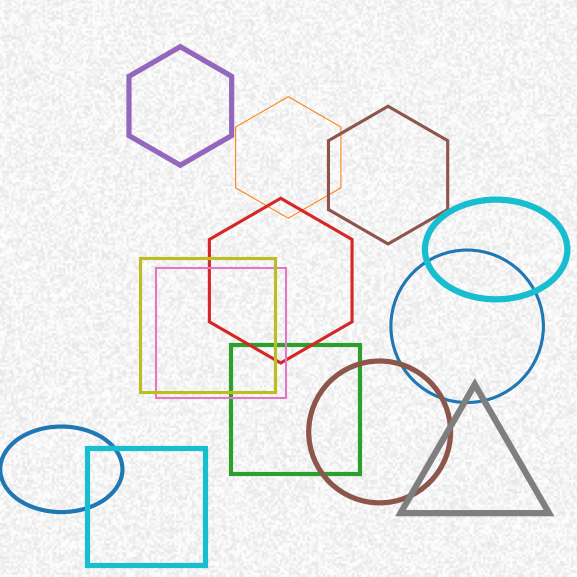[{"shape": "oval", "thickness": 2, "radius": 0.53, "center": [0.106, 0.186]}, {"shape": "circle", "thickness": 1.5, "radius": 0.66, "center": [0.809, 0.434]}, {"shape": "hexagon", "thickness": 0.5, "radius": 0.53, "center": [0.499, 0.727]}, {"shape": "square", "thickness": 2, "radius": 0.56, "center": [0.512, 0.289]}, {"shape": "hexagon", "thickness": 1.5, "radius": 0.71, "center": [0.486, 0.513]}, {"shape": "hexagon", "thickness": 2.5, "radius": 0.51, "center": [0.312, 0.816]}, {"shape": "hexagon", "thickness": 1.5, "radius": 0.6, "center": [0.672, 0.696]}, {"shape": "circle", "thickness": 2.5, "radius": 0.61, "center": [0.657, 0.251]}, {"shape": "square", "thickness": 1, "radius": 0.56, "center": [0.382, 0.422]}, {"shape": "triangle", "thickness": 3, "radius": 0.74, "center": [0.822, 0.185]}, {"shape": "square", "thickness": 1.5, "radius": 0.58, "center": [0.359, 0.436]}, {"shape": "square", "thickness": 2.5, "radius": 0.51, "center": [0.253, 0.122]}, {"shape": "oval", "thickness": 3, "radius": 0.62, "center": [0.859, 0.567]}]